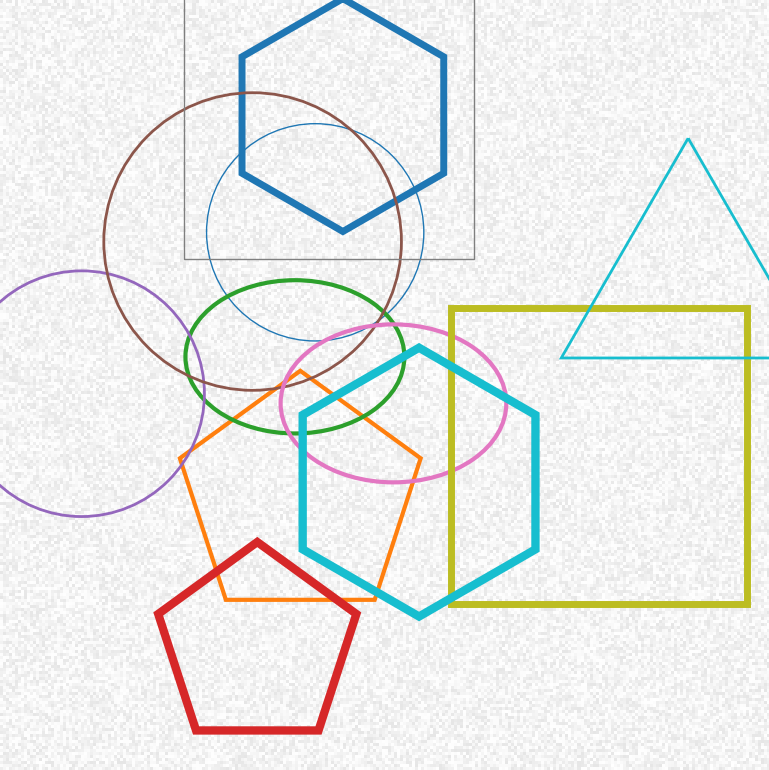[{"shape": "circle", "thickness": 0.5, "radius": 0.71, "center": [0.409, 0.698]}, {"shape": "hexagon", "thickness": 2.5, "radius": 0.76, "center": [0.445, 0.851]}, {"shape": "pentagon", "thickness": 1.5, "radius": 0.82, "center": [0.39, 0.354]}, {"shape": "oval", "thickness": 1.5, "radius": 0.71, "center": [0.383, 0.537]}, {"shape": "pentagon", "thickness": 3, "radius": 0.68, "center": [0.334, 0.161]}, {"shape": "circle", "thickness": 1, "radius": 0.8, "center": [0.106, 0.489]}, {"shape": "circle", "thickness": 1, "radius": 0.97, "center": [0.328, 0.686]}, {"shape": "oval", "thickness": 1.5, "radius": 0.73, "center": [0.511, 0.476]}, {"shape": "square", "thickness": 0.5, "radius": 0.94, "center": [0.428, 0.853]}, {"shape": "square", "thickness": 2.5, "radius": 0.96, "center": [0.778, 0.408]}, {"shape": "hexagon", "thickness": 3, "radius": 0.87, "center": [0.544, 0.374]}, {"shape": "triangle", "thickness": 1, "radius": 0.95, "center": [0.894, 0.63]}]